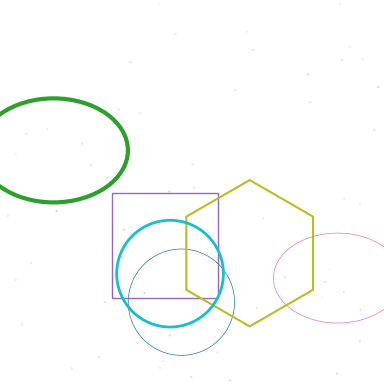[{"shape": "circle", "thickness": 0.5, "radius": 0.69, "center": [0.471, 0.215]}, {"shape": "oval", "thickness": 3, "radius": 0.97, "center": [0.139, 0.609]}, {"shape": "square", "thickness": 1, "radius": 0.69, "center": [0.428, 0.363]}, {"shape": "oval", "thickness": 0.5, "radius": 0.83, "center": [0.877, 0.278]}, {"shape": "hexagon", "thickness": 1.5, "radius": 0.95, "center": [0.649, 0.342]}, {"shape": "circle", "thickness": 2, "radius": 0.69, "center": [0.442, 0.289]}]